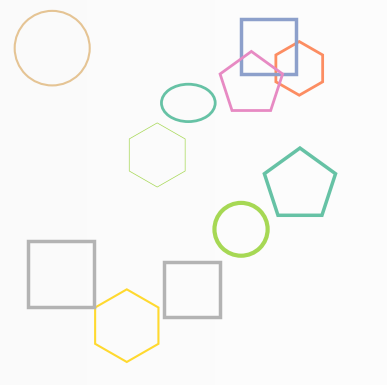[{"shape": "oval", "thickness": 2, "radius": 0.35, "center": [0.486, 0.733]}, {"shape": "pentagon", "thickness": 2.5, "radius": 0.48, "center": [0.774, 0.519]}, {"shape": "hexagon", "thickness": 2, "radius": 0.35, "center": [0.772, 0.822]}, {"shape": "square", "thickness": 2.5, "radius": 0.36, "center": [0.692, 0.88]}, {"shape": "pentagon", "thickness": 2, "radius": 0.42, "center": [0.649, 0.782]}, {"shape": "hexagon", "thickness": 0.5, "radius": 0.42, "center": [0.406, 0.597]}, {"shape": "circle", "thickness": 3, "radius": 0.34, "center": [0.622, 0.404]}, {"shape": "hexagon", "thickness": 1.5, "radius": 0.47, "center": [0.327, 0.154]}, {"shape": "circle", "thickness": 1.5, "radius": 0.48, "center": [0.135, 0.875]}, {"shape": "square", "thickness": 2.5, "radius": 0.36, "center": [0.495, 0.248]}, {"shape": "square", "thickness": 2.5, "radius": 0.43, "center": [0.158, 0.289]}]